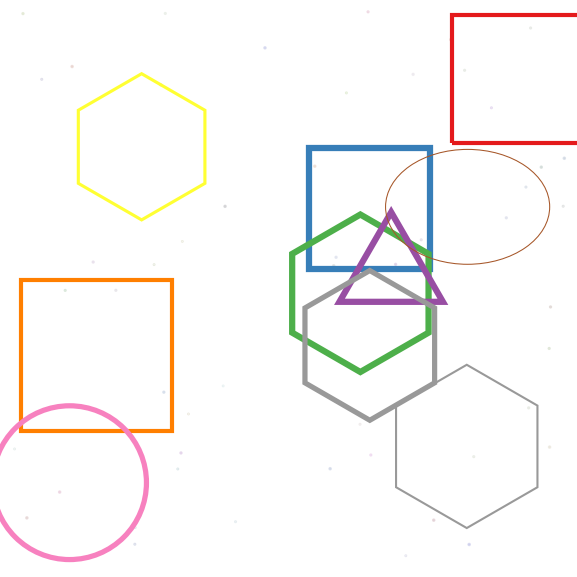[{"shape": "square", "thickness": 2, "radius": 0.55, "center": [0.893, 0.862]}, {"shape": "square", "thickness": 3, "radius": 0.52, "center": [0.64, 0.638]}, {"shape": "hexagon", "thickness": 3, "radius": 0.68, "center": [0.624, 0.491]}, {"shape": "triangle", "thickness": 3, "radius": 0.52, "center": [0.677, 0.528]}, {"shape": "square", "thickness": 2, "radius": 0.66, "center": [0.167, 0.383]}, {"shape": "hexagon", "thickness": 1.5, "radius": 0.63, "center": [0.245, 0.745]}, {"shape": "oval", "thickness": 0.5, "radius": 0.71, "center": [0.81, 0.641]}, {"shape": "circle", "thickness": 2.5, "radius": 0.67, "center": [0.12, 0.163]}, {"shape": "hexagon", "thickness": 1, "radius": 0.71, "center": [0.808, 0.226]}, {"shape": "hexagon", "thickness": 2.5, "radius": 0.65, "center": [0.64, 0.401]}]